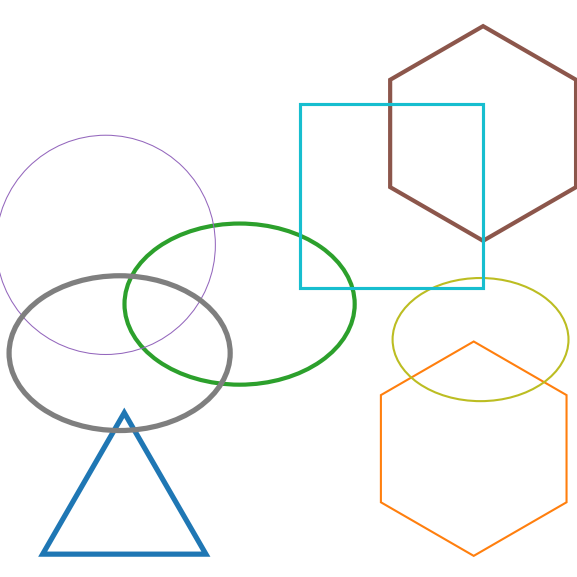[{"shape": "triangle", "thickness": 2.5, "radius": 0.82, "center": [0.215, 0.121]}, {"shape": "hexagon", "thickness": 1, "radius": 0.93, "center": [0.82, 0.222]}, {"shape": "oval", "thickness": 2, "radius": 1.0, "center": [0.415, 0.473]}, {"shape": "circle", "thickness": 0.5, "radius": 0.95, "center": [0.183, 0.575]}, {"shape": "hexagon", "thickness": 2, "radius": 0.93, "center": [0.837, 0.768]}, {"shape": "oval", "thickness": 2.5, "radius": 0.96, "center": [0.207, 0.388]}, {"shape": "oval", "thickness": 1, "radius": 0.76, "center": [0.832, 0.411]}, {"shape": "square", "thickness": 1.5, "radius": 0.79, "center": [0.678, 0.66]}]